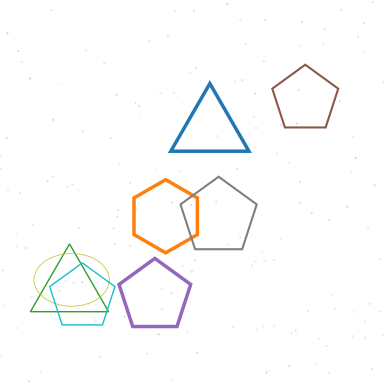[{"shape": "triangle", "thickness": 2.5, "radius": 0.59, "center": [0.545, 0.666]}, {"shape": "hexagon", "thickness": 2.5, "radius": 0.48, "center": [0.43, 0.438]}, {"shape": "triangle", "thickness": 1, "radius": 0.59, "center": [0.181, 0.249]}, {"shape": "pentagon", "thickness": 2.5, "radius": 0.49, "center": [0.402, 0.231]}, {"shape": "pentagon", "thickness": 1.5, "radius": 0.45, "center": [0.793, 0.742]}, {"shape": "pentagon", "thickness": 1.5, "radius": 0.52, "center": [0.568, 0.437]}, {"shape": "oval", "thickness": 0.5, "radius": 0.49, "center": [0.186, 0.273]}, {"shape": "pentagon", "thickness": 1, "radius": 0.45, "center": [0.214, 0.228]}]